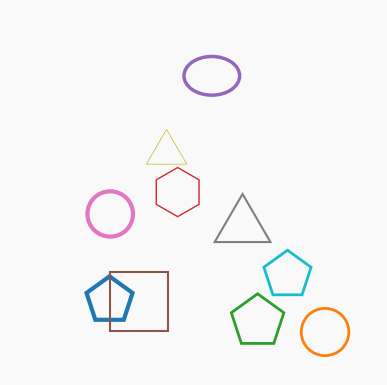[{"shape": "pentagon", "thickness": 3, "radius": 0.31, "center": [0.283, 0.22]}, {"shape": "circle", "thickness": 2, "radius": 0.31, "center": [0.839, 0.138]}, {"shape": "pentagon", "thickness": 2, "radius": 0.36, "center": [0.665, 0.166]}, {"shape": "hexagon", "thickness": 1, "radius": 0.32, "center": [0.458, 0.501]}, {"shape": "oval", "thickness": 2.5, "radius": 0.36, "center": [0.547, 0.803]}, {"shape": "square", "thickness": 1.5, "radius": 0.38, "center": [0.359, 0.217]}, {"shape": "circle", "thickness": 3, "radius": 0.29, "center": [0.284, 0.444]}, {"shape": "triangle", "thickness": 1.5, "radius": 0.42, "center": [0.626, 0.413]}, {"shape": "triangle", "thickness": 0.5, "radius": 0.3, "center": [0.43, 0.604]}, {"shape": "pentagon", "thickness": 2, "radius": 0.32, "center": [0.742, 0.286]}]